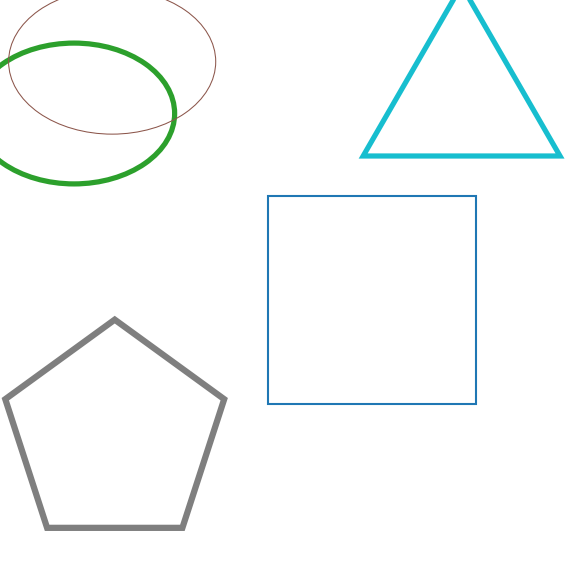[{"shape": "square", "thickness": 1, "radius": 0.9, "center": [0.644, 0.48]}, {"shape": "oval", "thickness": 2.5, "radius": 0.87, "center": [0.128, 0.803]}, {"shape": "oval", "thickness": 0.5, "radius": 0.9, "center": [0.194, 0.892]}, {"shape": "pentagon", "thickness": 3, "radius": 1.0, "center": [0.199, 0.246]}, {"shape": "triangle", "thickness": 2.5, "radius": 0.98, "center": [0.799, 0.827]}]